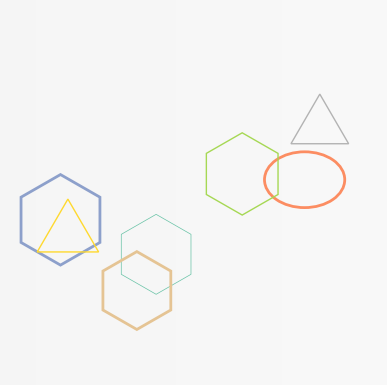[{"shape": "hexagon", "thickness": 0.5, "radius": 0.52, "center": [0.403, 0.339]}, {"shape": "oval", "thickness": 2, "radius": 0.52, "center": [0.786, 0.533]}, {"shape": "hexagon", "thickness": 2, "radius": 0.59, "center": [0.156, 0.429]}, {"shape": "hexagon", "thickness": 1, "radius": 0.53, "center": [0.625, 0.548]}, {"shape": "triangle", "thickness": 1, "radius": 0.46, "center": [0.175, 0.391]}, {"shape": "hexagon", "thickness": 2, "radius": 0.51, "center": [0.353, 0.245]}, {"shape": "triangle", "thickness": 1, "radius": 0.43, "center": [0.825, 0.67]}]